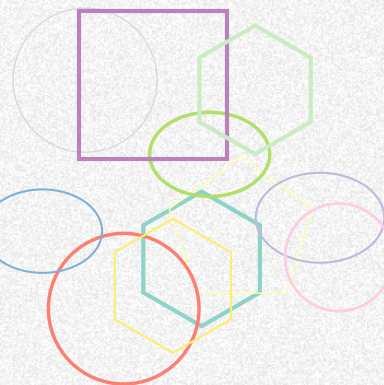[{"shape": "hexagon", "thickness": 3, "radius": 0.87, "center": [0.524, 0.328]}, {"shape": "pentagon", "thickness": 1, "radius": 0.98, "center": [0.626, 0.397]}, {"shape": "oval", "thickness": 1.5, "radius": 0.83, "center": [0.831, 0.434]}, {"shape": "circle", "thickness": 2.5, "radius": 0.98, "center": [0.321, 0.198]}, {"shape": "oval", "thickness": 1.5, "radius": 0.77, "center": [0.11, 0.4]}, {"shape": "oval", "thickness": 2.5, "radius": 0.78, "center": [0.545, 0.599]}, {"shape": "circle", "thickness": 2, "radius": 0.7, "center": [0.88, 0.332]}, {"shape": "circle", "thickness": 1, "radius": 0.94, "center": [0.221, 0.792]}, {"shape": "square", "thickness": 3, "radius": 0.96, "center": [0.398, 0.779]}, {"shape": "hexagon", "thickness": 3, "radius": 0.83, "center": [0.663, 0.767]}, {"shape": "hexagon", "thickness": 1.5, "radius": 0.87, "center": [0.449, 0.258]}]